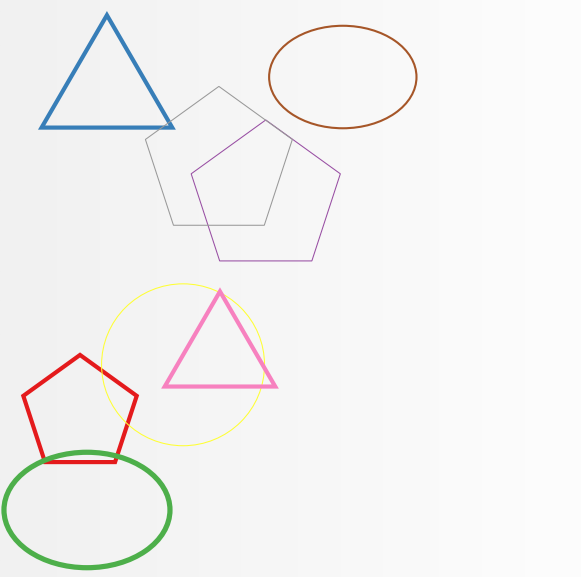[{"shape": "pentagon", "thickness": 2, "radius": 0.51, "center": [0.138, 0.282]}, {"shape": "triangle", "thickness": 2, "radius": 0.65, "center": [0.184, 0.843]}, {"shape": "oval", "thickness": 2.5, "radius": 0.71, "center": [0.15, 0.116]}, {"shape": "pentagon", "thickness": 0.5, "radius": 0.67, "center": [0.457, 0.656]}, {"shape": "circle", "thickness": 0.5, "radius": 0.7, "center": [0.315, 0.367]}, {"shape": "oval", "thickness": 1, "radius": 0.63, "center": [0.59, 0.866]}, {"shape": "triangle", "thickness": 2, "radius": 0.55, "center": [0.378, 0.385]}, {"shape": "pentagon", "thickness": 0.5, "radius": 0.66, "center": [0.377, 0.717]}]